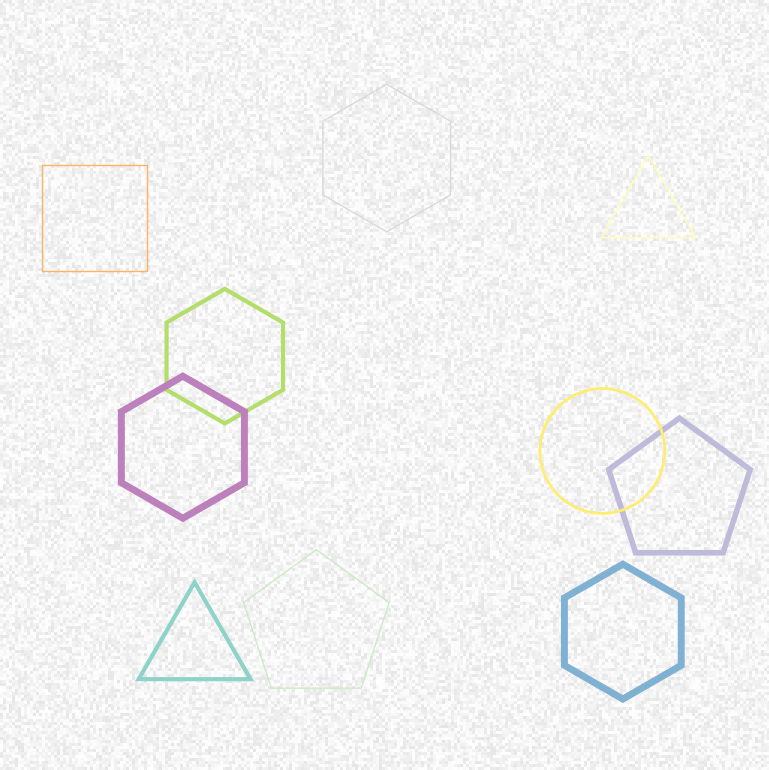[{"shape": "triangle", "thickness": 1.5, "radius": 0.42, "center": [0.253, 0.16]}, {"shape": "triangle", "thickness": 0.5, "radius": 0.35, "center": [0.842, 0.727]}, {"shape": "pentagon", "thickness": 2, "radius": 0.48, "center": [0.882, 0.36]}, {"shape": "hexagon", "thickness": 2.5, "radius": 0.44, "center": [0.809, 0.18]}, {"shape": "square", "thickness": 0.5, "radius": 0.34, "center": [0.122, 0.717]}, {"shape": "hexagon", "thickness": 1.5, "radius": 0.44, "center": [0.292, 0.537]}, {"shape": "hexagon", "thickness": 0.5, "radius": 0.48, "center": [0.502, 0.795]}, {"shape": "hexagon", "thickness": 2.5, "radius": 0.46, "center": [0.238, 0.419]}, {"shape": "pentagon", "thickness": 0.5, "radius": 0.5, "center": [0.411, 0.187]}, {"shape": "circle", "thickness": 1, "radius": 0.41, "center": [0.782, 0.414]}]